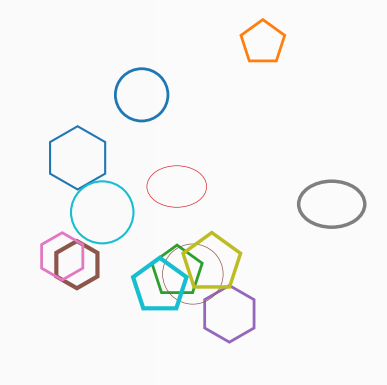[{"shape": "circle", "thickness": 2, "radius": 0.34, "center": [0.366, 0.754]}, {"shape": "hexagon", "thickness": 1.5, "radius": 0.41, "center": [0.2, 0.59]}, {"shape": "pentagon", "thickness": 2, "radius": 0.3, "center": [0.678, 0.89]}, {"shape": "pentagon", "thickness": 2, "radius": 0.34, "center": [0.457, 0.295]}, {"shape": "oval", "thickness": 0.5, "radius": 0.39, "center": [0.456, 0.516]}, {"shape": "hexagon", "thickness": 2, "radius": 0.37, "center": [0.592, 0.185]}, {"shape": "hexagon", "thickness": 3, "radius": 0.31, "center": [0.198, 0.313]}, {"shape": "circle", "thickness": 0.5, "radius": 0.39, "center": [0.498, 0.288]}, {"shape": "hexagon", "thickness": 2, "radius": 0.31, "center": [0.161, 0.334]}, {"shape": "oval", "thickness": 2.5, "radius": 0.43, "center": [0.856, 0.47]}, {"shape": "pentagon", "thickness": 2.5, "radius": 0.39, "center": [0.547, 0.318]}, {"shape": "circle", "thickness": 1.5, "radius": 0.4, "center": [0.264, 0.448]}, {"shape": "pentagon", "thickness": 3, "radius": 0.36, "center": [0.412, 0.258]}]